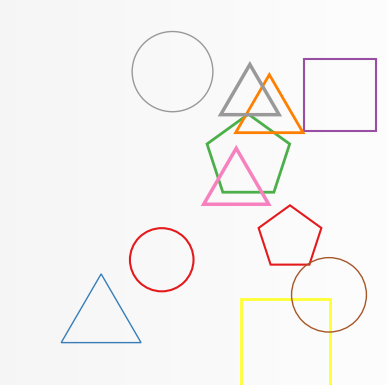[{"shape": "circle", "thickness": 1.5, "radius": 0.41, "center": [0.417, 0.325]}, {"shape": "pentagon", "thickness": 1.5, "radius": 0.43, "center": [0.748, 0.382]}, {"shape": "triangle", "thickness": 1, "radius": 0.59, "center": [0.261, 0.17]}, {"shape": "pentagon", "thickness": 2, "radius": 0.56, "center": [0.641, 0.591]}, {"shape": "square", "thickness": 1.5, "radius": 0.47, "center": [0.877, 0.753]}, {"shape": "triangle", "thickness": 2, "radius": 0.5, "center": [0.695, 0.706]}, {"shape": "square", "thickness": 2, "radius": 0.58, "center": [0.737, 0.108]}, {"shape": "circle", "thickness": 1, "radius": 0.48, "center": [0.849, 0.234]}, {"shape": "triangle", "thickness": 2.5, "radius": 0.48, "center": [0.61, 0.518]}, {"shape": "triangle", "thickness": 2.5, "radius": 0.44, "center": [0.645, 0.746]}, {"shape": "circle", "thickness": 1, "radius": 0.52, "center": [0.445, 0.814]}]